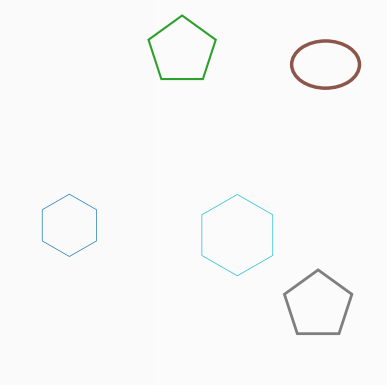[{"shape": "hexagon", "thickness": 0.5, "radius": 0.4, "center": [0.179, 0.415]}, {"shape": "pentagon", "thickness": 1.5, "radius": 0.46, "center": [0.47, 0.868]}, {"shape": "oval", "thickness": 2.5, "radius": 0.44, "center": [0.84, 0.832]}, {"shape": "pentagon", "thickness": 2, "radius": 0.46, "center": [0.821, 0.207]}, {"shape": "hexagon", "thickness": 0.5, "radius": 0.53, "center": [0.612, 0.389]}]